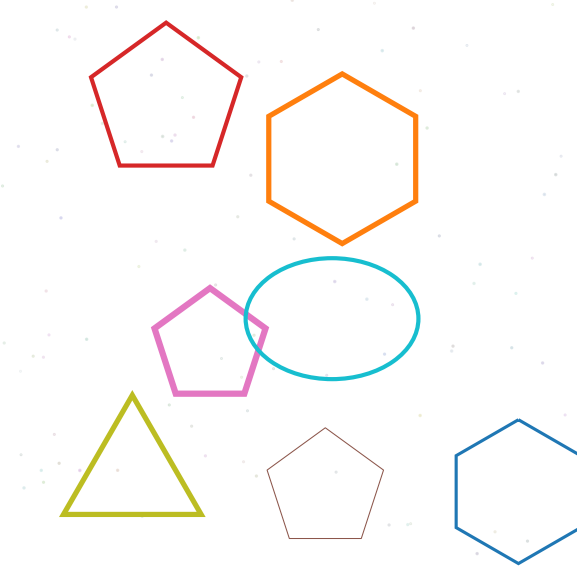[{"shape": "hexagon", "thickness": 1.5, "radius": 0.62, "center": [0.898, 0.148]}, {"shape": "hexagon", "thickness": 2.5, "radius": 0.73, "center": [0.593, 0.724]}, {"shape": "pentagon", "thickness": 2, "radius": 0.68, "center": [0.288, 0.823]}, {"shape": "pentagon", "thickness": 0.5, "radius": 0.53, "center": [0.563, 0.152]}, {"shape": "pentagon", "thickness": 3, "radius": 0.51, "center": [0.364, 0.399]}, {"shape": "triangle", "thickness": 2.5, "radius": 0.69, "center": [0.229, 0.177]}, {"shape": "oval", "thickness": 2, "radius": 0.75, "center": [0.575, 0.447]}]